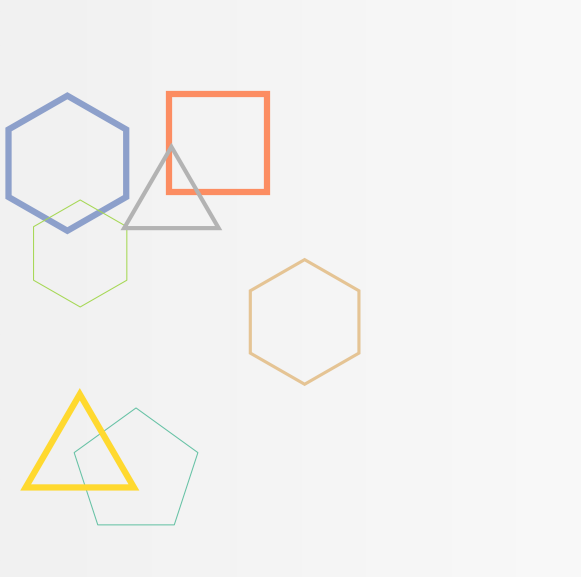[{"shape": "pentagon", "thickness": 0.5, "radius": 0.56, "center": [0.234, 0.181]}, {"shape": "square", "thickness": 3, "radius": 0.42, "center": [0.375, 0.751]}, {"shape": "hexagon", "thickness": 3, "radius": 0.58, "center": [0.116, 0.716]}, {"shape": "hexagon", "thickness": 0.5, "radius": 0.46, "center": [0.138, 0.56]}, {"shape": "triangle", "thickness": 3, "radius": 0.54, "center": [0.137, 0.209]}, {"shape": "hexagon", "thickness": 1.5, "radius": 0.54, "center": [0.524, 0.442]}, {"shape": "triangle", "thickness": 2, "radius": 0.47, "center": [0.295, 0.651]}]